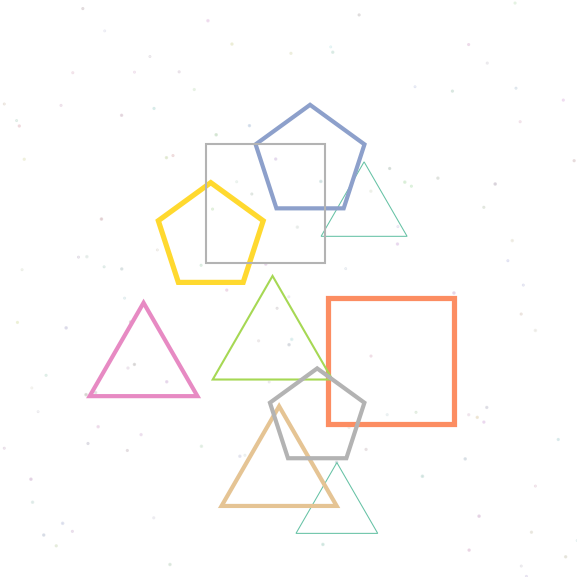[{"shape": "triangle", "thickness": 0.5, "radius": 0.43, "center": [0.63, 0.633]}, {"shape": "triangle", "thickness": 0.5, "radius": 0.41, "center": [0.583, 0.116]}, {"shape": "square", "thickness": 2.5, "radius": 0.54, "center": [0.677, 0.375]}, {"shape": "pentagon", "thickness": 2, "radius": 0.5, "center": [0.537, 0.719]}, {"shape": "triangle", "thickness": 2, "radius": 0.54, "center": [0.249, 0.367]}, {"shape": "triangle", "thickness": 1, "radius": 0.6, "center": [0.472, 0.402]}, {"shape": "pentagon", "thickness": 2.5, "radius": 0.48, "center": [0.365, 0.587]}, {"shape": "triangle", "thickness": 2, "radius": 0.58, "center": [0.483, 0.181]}, {"shape": "pentagon", "thickness": 2, "radius": 0.43, "center": [0.549, 0.275]}, {"shape": "square", "thickness": 1, "radius": 0.52, "center": [0.459, 0.647]}]